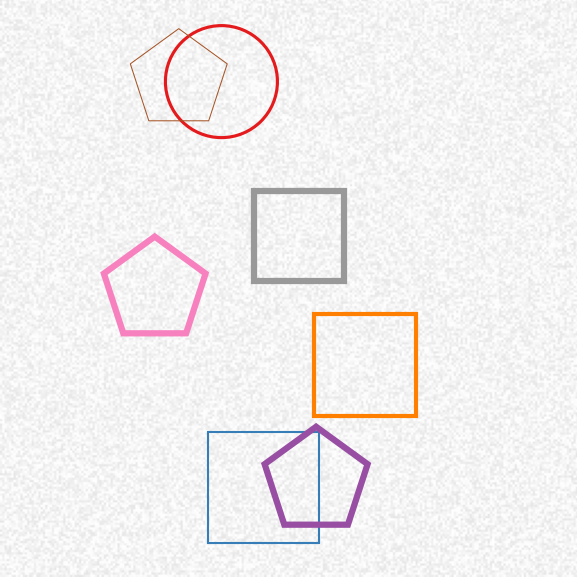[{"shape": "circle", "thickness": 1.5, "radius": 0.48, "center": [0.383, 0.858]}, {"shape": "square", "thickness": 1, "radius": 0.48, "center": [0.456, 0.155]}, {"shape": "pentagon", "thickness": 3, "radius": 0.47, "center": [0.547, 0.166]}, {"shape": "square", "thickness": 2, "radius": 0.44, "center": [0.632, 0.368]}, {"shape": "pentagon", "thickness": 0.5, "radius": 0.44, "center": [0.31, 0.861]}, {"shape": "pentagon", "thickness": 3, "radius": 0.46, "center": [0.268, 0.497]}, {"shape": "square", "thickness": 3, "radius": 0.39, "center": [0.518, 0.59]}]